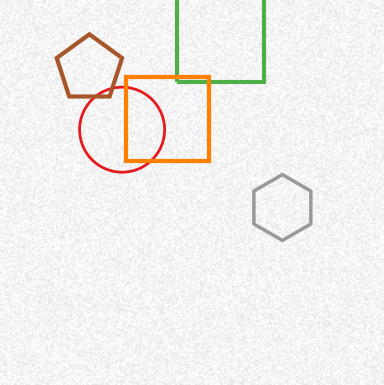[{"shape": "circle", "thickness": 2, "radius": 0.55, "center": [0.317, 0.663]}, {"shape": "square", "thickness": 3, "radius": 0.56, "center": [0.573, 0.899]}, {"shape": "square", "thickness": 3, "radius": 0.54, "center": [0.436, 0.691]}, {"shape": "pentagon", "thickness": 3, "radius": 0.45, "center": [0.232, 0.822]}, {"shape": "hexagon", "thickness": 2.5, "radius": 0.43, "center": [0.733, 0.461]}]